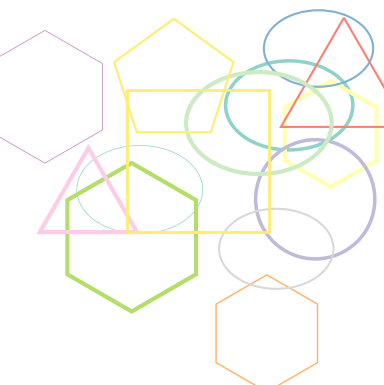[{"shape": "oval", "thickness": 0.5, "radius": 0.82, "center": [0.363, 0.508]}, {"shape": "oval", "thickness": 2.5, "radius": 0.83, "center": [0.751, 0.726]}, {"shape": "hexagon", "thickness": 3, "radius": 0.69, "center": [0.859, 0.652]}, {"shape": "circle", "thickness": 2.5, "radius": 0.77, "center": [0.819, 0.482]}, {"shape": "triangle", "thickness": 1.5, "radius": 0.95, "center": [0.893, 0.765]}, {"shape": "oval", "thickness": 1.5, "radius": 0.71, "center": [0.827, 0.874]}, {"shape": "hexagon", "thickness": 1, "radius": 0.76, "center": [0.693, 0.134]}, {"shape": "hexagon", "thickness": 3, "radius": 0.96, "center": [0.342, 0.384]}, {"shape": "triangle", "thickness": 3, "radius": 0.73, "center": [0.23, 0.47]}, {"shape": "oval", "thickness": 1.5, "radius": 0.74, "center": [0.718, 0.354]}, {"shape": "hexagon", "thickness": 0.5, "radius": 0.86, "center": [0.117, 0.749]}, {"shape": "oval", "thickness": 3, "radius": 0.95, "center": [0.672, 0.68]}, {"shape": "square", "thickness": 2, "radius": 0.92, "center": [0.514, 0.582]}, {"shape": "pentagon", "thickness": 1.5, "radius": 0.82, "center": [0.451, 0.788]}]